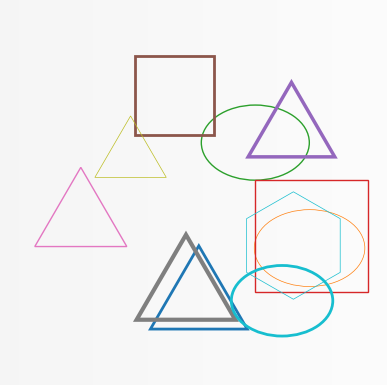[{"shape": "triangle", "thickness": 2, "radius": 0.72, "center": [0.513, 0.217]}, {"shape": "oval", "thickness": 0.5, "radius": 0.71, "center": [0.799, 0.356]}, {"shape": "oval", "thickness": 1, "radius": 0.7, "center": [0.659, 0.63]}, {"shape": "square", "thickness": 1, "radius": 0.73, "center": [0.804, 0.388]}, {"shape": "triangle", "thickness": 2.5, "radius": 0.64, "center": [0.752, 0.657]}, {"shape": "square", "thickness": 2, "radius": 0.51, "center": [0.451, 0.752]}, {"shape": "triangle", "thickness": 1, "radius": 0.69, "center": [0.208, 0.428]}, {"shape": "triangle", "thickness": 3, "radius": 0.74, "center": [0.48, 0.243]}, {"shape": "triangle", "thickness": 0.5, "radius": 0.53, "center": [0.337, 0.592]}, {"shape": "hexagon", "thickness": 0.5, "radius": 0.7, "center": [0.757, 0.362]}, {"shape": "oval", "thickness": 2, "radius": 0.65, "center": [0.728, 0.219]}]